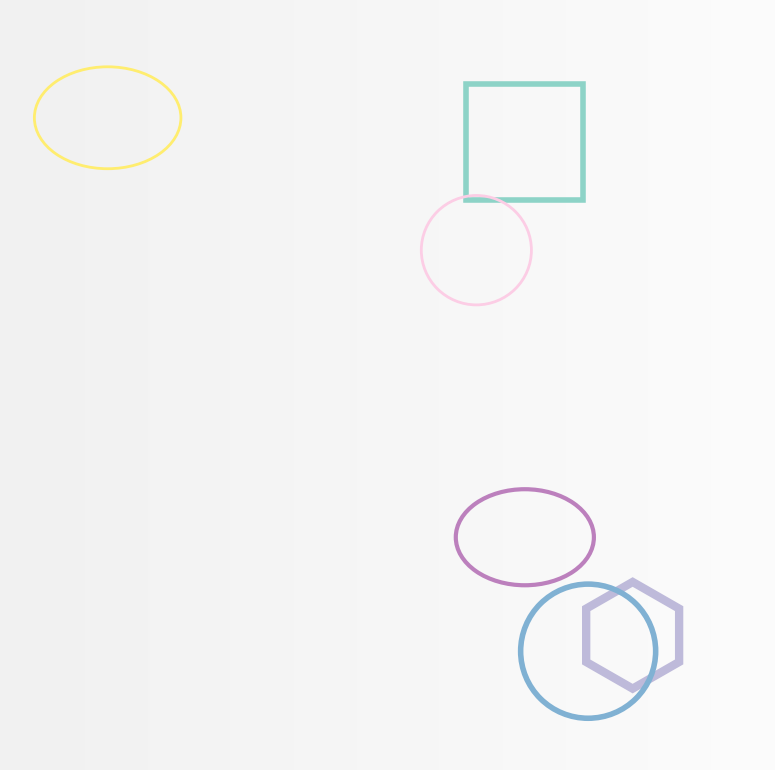[{"shape": "square", "thickness": 2, "radius": 0.38, "center": [0.676, 0.815]}, {"shape": "hexagon", "thickness": 3, "radius": 0.35, "center": [0.816, 0.175]}, {"shape": "circle", "thickness": 2, "radius": 0.44, "center": [0.759, 0.154]}, {"shape": "circle", "thickness": 1, "radius": 0.36, "center": [0.615, 0.675]}, {"shape": "oval", "thickness": 1.5, "radius": 0.45, "center": [0.677, 0.302]}, {"shape": "oval", "thickness": 1, "radius": 0.47, "center": [0.139, 0.847]}]